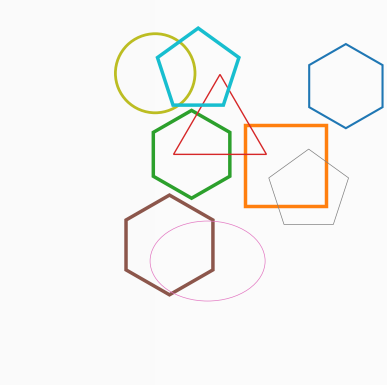[{"shape": "hexagon", "thickness": 1.5, "radius": 0.55, "center": [0.893, 0.776]}, {"shape": "square", "thickness": 2.5, "radius": 0.52, "center": [0.736, 0.57]}, {"shape": "hexagon", "thickness": 2.5, "radius": 0.57, "center": [0.494, 0.599]}, {"shape": "triangle", "thickness": 1, "radius": 0.69, "center": [0.568, 0.668]}, {"shape": "hexagon", "thickness": 2.5, "radius": 0.65, "center": [0.437, 0.364]}, {"shape": "oval", "thickness": 0.5, "radius": 0.74, "center": [0.536, 0.322]}, {"shape": "pentagon", "thickness": 0.5, "radius": 0.54, "center": [0.797, 0.504]}, {"shape": "circle", "thickness": 2, "radius": 0.51, "center": [0.401, 0.81]}, {"shape": "pentagon", "thickness": 2.5, "radius": 0.55, "center": [0.511, 0.816]}]